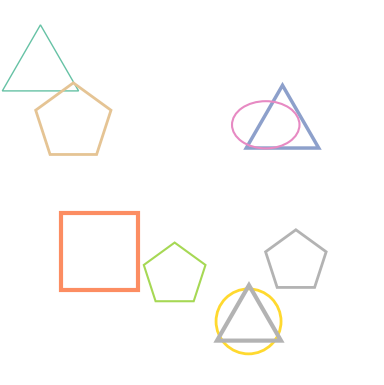[{"shape": "triangle", "thickness": 1, "radius": 0.57, "center": [0.105, 0.821]}, {"shape": "square", "thickness": 3, "radius": 0.5, "center": [0.258, 0.347]}, {"shape": "triangle", "thickness": 2.5, "radius": 0.54, "center": [0.734, 0.67]}, {"shape": "oval", "thickness": 1.5, "radius": 0.44, "center": [0.69, 0.676]}, {"shape": "pentagon", "thickness": 1.5, "radius": 0.42, "center": [0.454, 0.286]}, {"shape": "circle", "thickness": 2, "radius": 0.42, "center": [0.646, 0.165]}, {"shape": "pentagon", "thickness": 2, "radius": 0.51, "center": [0.19, 0.682]}, {"shape": "triangle", "thickness": 3, "radius": 0.48, "center": [0.647, 0.163]}, {"shape": "pentagon", "thickness": 2, "radius": 0.41, "center": [0.769, 0.32]}]